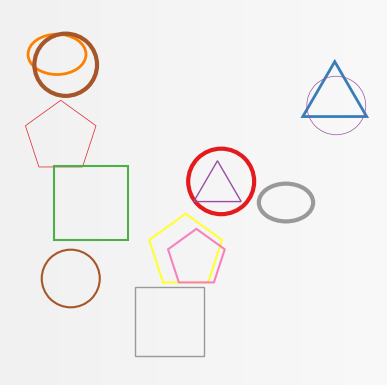[{"shape": "circle", "thickness": 3, "radius": 0.43, "center": [0.571, 0.529]}, {"shape": "pentagon", "thickness": 0.5, "radius": 0.48, "center": [0.157, 0.644]}, {"shape": "triangle", "thickness": 2, "radius": 0.48, "center": [0.864, 0.745]}, {"shape": "square", "thickness": 1.5, "radius": 0.48, "center": [0.235, 0.472]}, {"shape": "triangle", "thickness": 1, "radius": 0.35, "center": [0.561, 0.512]}, {"shape": "circle", "thickness": 0.5, "radius": 0.38, "center": [0.868, 0.726]}, {"shape": "oval", "thickness": 2, "radius": 0.37, "center": [0.147, 0.859]}, {"shape": "pentagon", "thickness": 1.5, "radius": 0.49, "center": [0.479, 0.346]}, {"shape": "circle", "thickness": 3, "radius": 0.4, "center": [0.17, 0.832]}, {"shape": "circle", "thickness": 1.5, "radius": 0.37, "center": [0.183, 0.277]}, {"shape": "pentagon", "thickness": 1.5, "radius": 0.38, "center": [0.507, 0.329]}, {"shape": "square", "thickness": 1, "radius": 0.45, "center": [0.437, 0.166]}, {"shape": "oval", "thickness": 3, "radius": 0.35, "center": [0.738, 0.474]}]